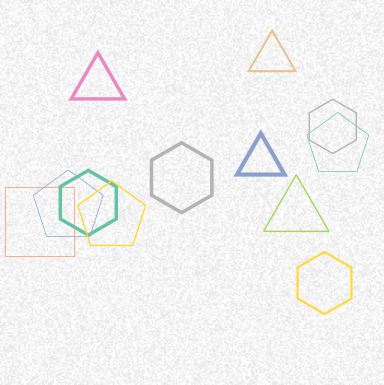[{"shape": "hexagon", "thickness": 2.5, "radius": 0.42, "center": [0.229, 0.473]}, {"shape": "pentagon", "thickness": 0.5, "radius": 0.42, "center": [0.877, 0.623]}, {"shape": "square", "thickness": 0.5, "radius": 0.45, "center": [0.101, 0.424]}, {"shape": "triangle", "thickness": 3, "radius": 0.36, "center": [0.678, 0.582]}, {"shape": "pentagon", "thickness": 0.5, "radius": 0.48, "center": [0.177, 0.463]}, {"shape": "triangle", "thickness": 2.5, "radius": 0.4, "center": [0.254, 0.783]}, {"shape": "triangle", "thickness": 1, "radius": 0.49, "center": [0.77, 0.448]}, {"shape": "hexagon", "thickness": 1.5, "radius": 0.4, "center": [0.843, 0.265]}, {"shape": "pentagon", "thickness": 1, "radius": 0.46, "center": [0.29, 0.438]}, {"shape": "triangle", "thickness": 1.5, "radius": 0.35, "center": [0.707, 0.85]}, {"shape": "hexagon", "thickness": 1, "radius": 0.35, "center": [0.864, 0.672]}, {"shape": "hexagon", "thickness": 2.5, "radius": 0.45, "center": [0.472, 0.538]}]